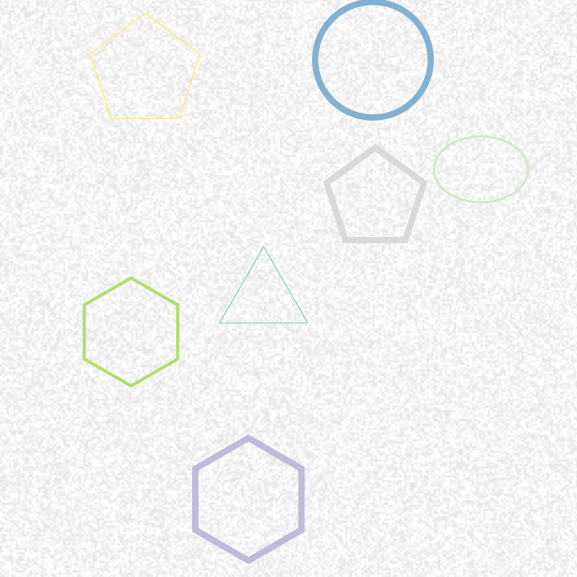[{"shape": "triangle", "thickness": 0.5, "radius": 0.44, "center": [0.457, 0.484]}, {"shape": "hexagon", "thickness": 3, "radius": 0.53, "center": [0.43, 0.135]}, {"shape": "circle", "thickness": 3, "radius": 0.5, "center": [0.646, 0.896]}, {"shape": "hexagon", "thickness": 1.5, "radius": 0.47, "center": [0.227, 0.424]}, {"shape": "pentagon", "thickness": 3, "radius": 0.44, "center": [0.65, 0.655]}, {"shape": "oval", "thickness": 1, "radius": 0.41, "center": [0.833, 0.706]}, {"shape": "pentagon", "thickness": 0.5, "radius": 0.5, "center": [0.251, 0.875]}]